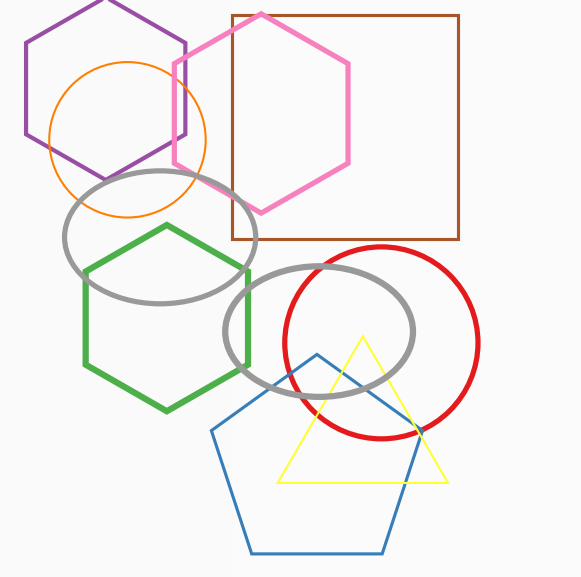[{"shape": "circle", "thickness": 2.5, "radius": 0.83, "center": [0.656, 0.405]}, {"shape": "pentagon", "thickness": 1.5, "radius": 0.95, "center": [0.545, 0.194]}, {"shape": "hexagon", "thickness": 3, "radius": 0.81, "center": [0.287, 0.448]}, {"shape": "hexagon", "thickness": 2, "radius": 0.79, "center": [0.182, 0.846]}, {"shape": "circle", "thickness": 1, "radius": 0.67, "center": [0.219, 0.757]}, {"shape": "triangle", "thickness": 1, "radius": 0.85, "center": [0.624, 0.247]}, {"shape": "square", "thickness": 1.5, "radius": 0.97, "center": [0.594, 0.779]}, {"shape": "hexagon", "thickness": 2.5, "radius": 0.86, "center": [0.449, 0.803]}, {"shape": "oval", "thickness": 3, "radius": 0.81, "center": [0.549, 0.425]}, {"shape": "oval", "thickness": 2.5, "radius": 0.82, "center": [0.276, 0.588]}]